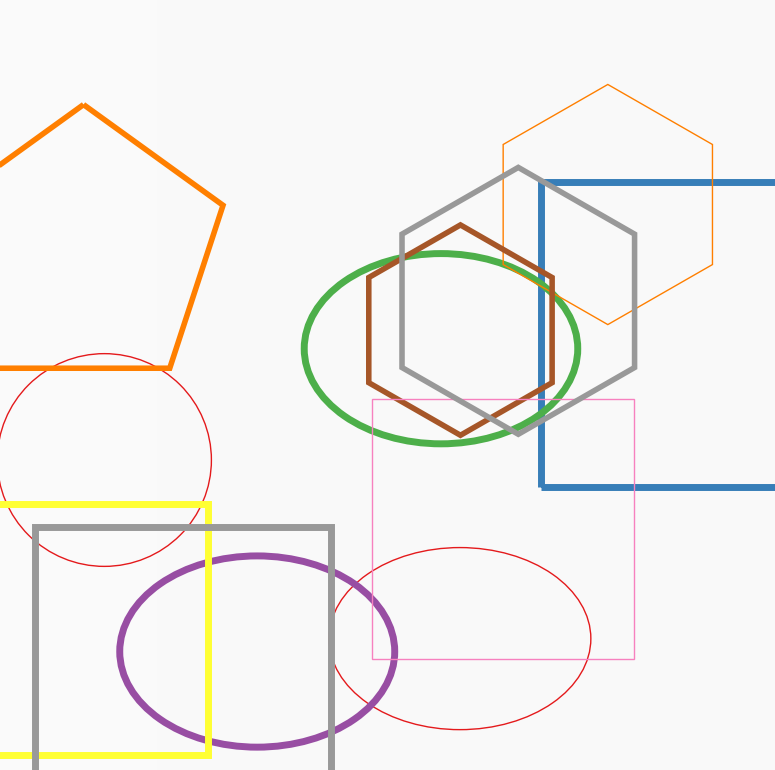[{"shape": "circle", "thickness": 0.5, "radius": 0.69, "center": [0.135, 0.403]}, {"shape": "oval", "thickness": 0.5, "radius": 0.84, "center": [0.593, 0.171]}, {"shape": "square", "thickness": 2.5, "radius": 0.99, "center": [0.896, 0.566]}, {"shape": "oval", "thickness": 2.5, "radius": 0.88, "center": [0.569, 0.547]}, {"shape": "oval", "thickness": 2.5, "radius": 0.89, "center": [0.332, 0.154]}, {"shape": "hexagon", "thickness": 0.5, "radius": 0.78, "center": [0.784, 0.734]}, {"shape": "pentagon", "thickness": 2, "radius": 0.95, "center": [0.108, 0.675]}, {"shape": "square", "thickness": 2.5, "radius": 0.82, "center": [0.105, 0.183]}, {"shape": "hexagon", "thickness": 2, "radius": 0.68, "center": [0.594, 0.571]}, {"shape": "square", "thickness": 0.5, "radius": 0.85, "center": [0.649, 0.313]}, {"shape": "hexagon", "thickness": 2, "radius": 0.87, "center": [0.669, 0.609]}, {"shape": "square", "thickness": 2.5, "radius": 0.95, "center": [0.236, 0.124]}]